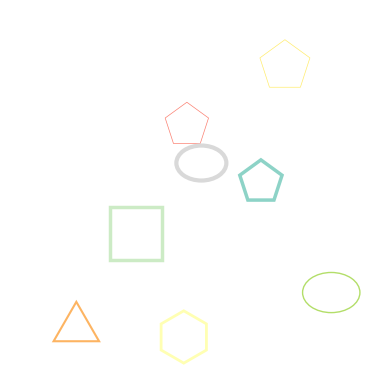[{"shape": "pentagon", "thickness": 2.5, "radius": 0.29, "center": [0.678, 0.527]}, {"shape": "hexagon", "thickness": 2, "radius": 0.34, "center": [0.477, 0.125]}, {"shape": "pentagon", "thickness": 0.5, "radius": 0.3, "center": [0.485, 0.675]}, {"shape": "triangle", "thickness": 1.5, "radius": 0.34, "center": [0.198, 0.148]}, {"shape": "oval", "thickness": 1, "radius": 0.37, "center": [0.86, 0.24]}, {"shape": "oval", "thickness": 3, "radius": 0.32, "center": [0.523, 0.577]}, {"shape": "square", "thickness": 2.5, "radius": 0.34, "center": [0.354, 0.394]}, {"shape": "pentagon", "thickness": 0.5, "radius": 0.34, "center": [0.74, 0.829]}]